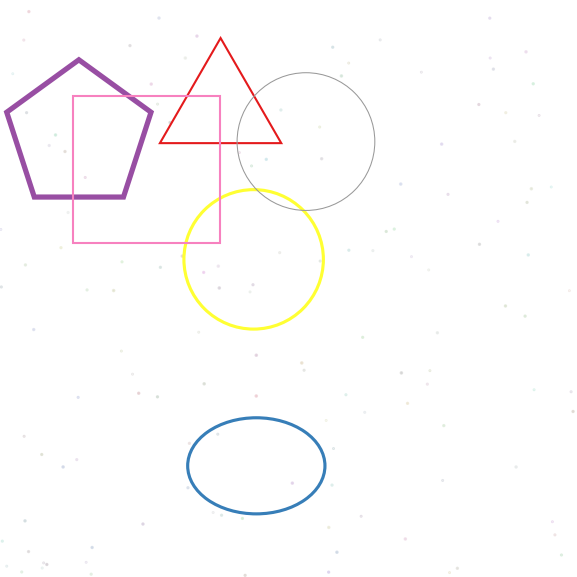[{"shape": "triangle", "thickness": 1, "radius": 0.61, "center": [0.382, 0.812]}, {"shape": "oval", "thickness": 1.5, "radius": 0.59, "center": [0.444, 0.193]}, {"shape": "pentagon", "thickness": 2.5, "radius": 0.66, "center": [0.137, 0.764]}, {"shape": "circle", "thickness": 1.5, "radius": 0.6, "center": [0.439, 0.55]}, {"shape": "square", "thickness": 1, "radius": 0.64, "center": [0.254, 0.706]}, {"shape": "circle", "thickness": 0.5, "radius": 0.6, "center": [0.53, 0.754]}]